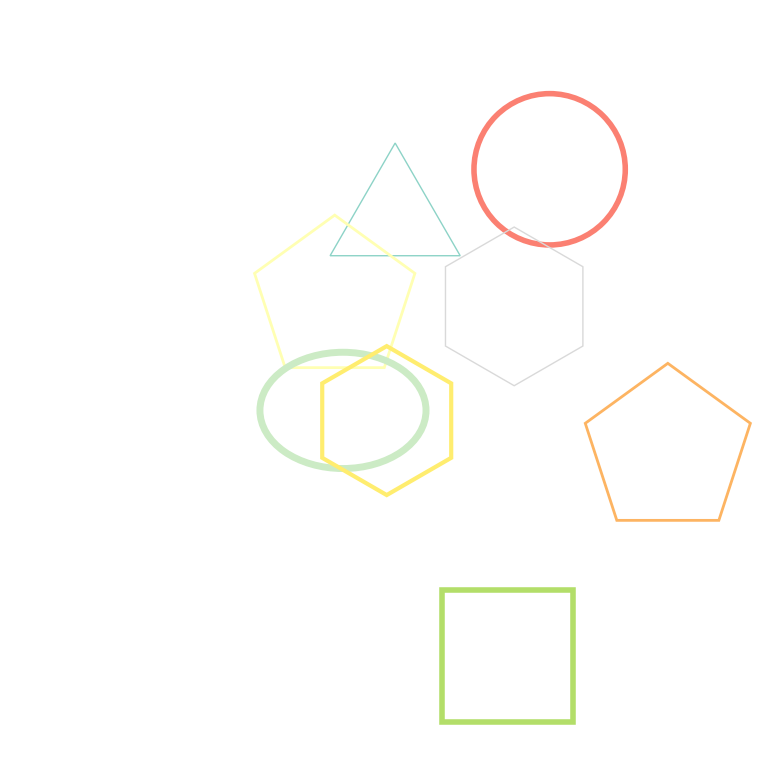[{"shape": "triangle", "thickness": 0.5, "radius": 0.49, "center": [0.513, 0.717]}, {"shape": "pentagon", "thickness": 1, "radius": 0.55, "center": [0.435, 0.611]}, {"shape": "circle", "thickness": 2, "radius": 0.49, "center": [0.714, 0.78]}, {"shape": "pentagon", "thickness": 1, "radius": 0.56, "center": [0.867, 0.415]}, {"shape": "square", "thickness": 2, "radius": 0.43, "center": [0.659, 0.148]}, {"shape": "hexagon", "thickness": 0.5, "radius": 0.52, "center": [0.668, 0.602]}, {"shape": "oval", "thickness": 2.5, "radius": 0.54, "center": [0.445, 0.467]}, {"shape": "hexagon", "thickness": 1.5, "radius": 0.48, "center": [0.502, 0.454]}]